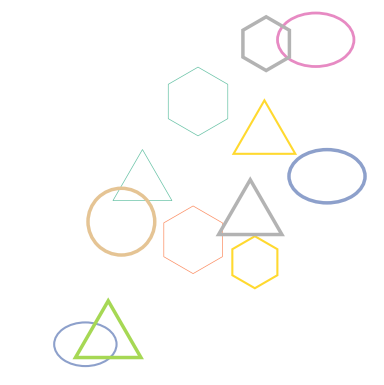[{"shape": "triangle", "thickness": 0.5, "radius": 0.44, "center": [0.37, 0.523]}, {"shape": "hexagon", "thickness": 0.5, "radius": 0.45, "center": [0.514, 0.736]}, {"shape": "hexagon", "thickness": 0.5, "radius": 0.44, "center": [0.502, 0.377]}, {"shape": "oval", "thickness": 1.5, "radius": 0.41, "center": [0.222, 0.106]}, {"shape": "oval", "thickness": 2.5, "radius": 0.49, "center": [0.849, 0.542]}, {"shape": "oval", "thickness": 2, "radius": 0.5, "center": [0.82, 0.897]}, {"shape": "triangle", "thickness": 2.5, "radius": 0.49, "center": [0.281, 0.12]}, {"shape": "triangle", "thickness": 1.5, "radius": 0.46, "center": [0.687, 0.647]}, {"shape": "hexagon", "thickness": 1.5, "radius": 0.34, "center": [0.662, 0.319]}, {"shape": "circle", "thickness": 2.5, "radius": 0.43, "center": [0.315, 0.424]}, {"shape": "triangle", "thickness": 2.5, "radius": 0.47, "center": [0.65, 0.438]}, {"shape": "hexagon", "thickness": 2.5, "radius": 0.35, "center": [0.691, 0.887]}]